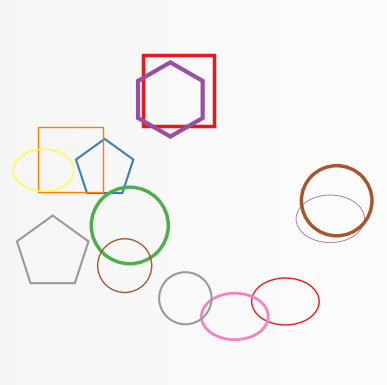[{"shape": "oval", "thickness": 1, "radius": 0.44, "center": [0.737, 0.217]}, {"shape": "square", "thickness": 2.5, "radius": 0.46, "center": [0.461, 0.766]}, {"shape": "pentagon", "thickness": 1.5, "radius": 0.39, "center": [0.27, 0.561]}, {"shape": "circle", "thickness": 2.5, "radius": 0.5, "center": [0.335, 0.414]}, {"shape": "oval", "thickness": 0.5, "radius": 0.44, "center": [0.852, 0.432]}, {"shape": "hexagon", "thickness": 3, "radius": 0.48, "center": [0.44, 0.742]}, {"shape": "square", "thickness": 1, "radius": 0.42, "center": [0.182, 0.585]}, {"shape": "oval", "thickness": 1, "radius": 0.39, "center": [0.112, 0.558]}, {"shape": "circle", "thickness": 1, "radius": 0.35, "center": [0.322, 0.31]}, {"shape": "circle", "thickness": 2.5, "radius": 0.46, "center": [0.869, 0.479]}, {"shape": "oval", "thickness": 2, "radius": 0.43, "center": [0.606, 0.178]}, {"shape": "circle", "thickness": 1.5, "radius": 0.34, "center": [0.478, 0.225]}, {"shape": "pentagon", "thickness": 1.5, "radius": 0.49, "center": [0.136, 0.343]}]